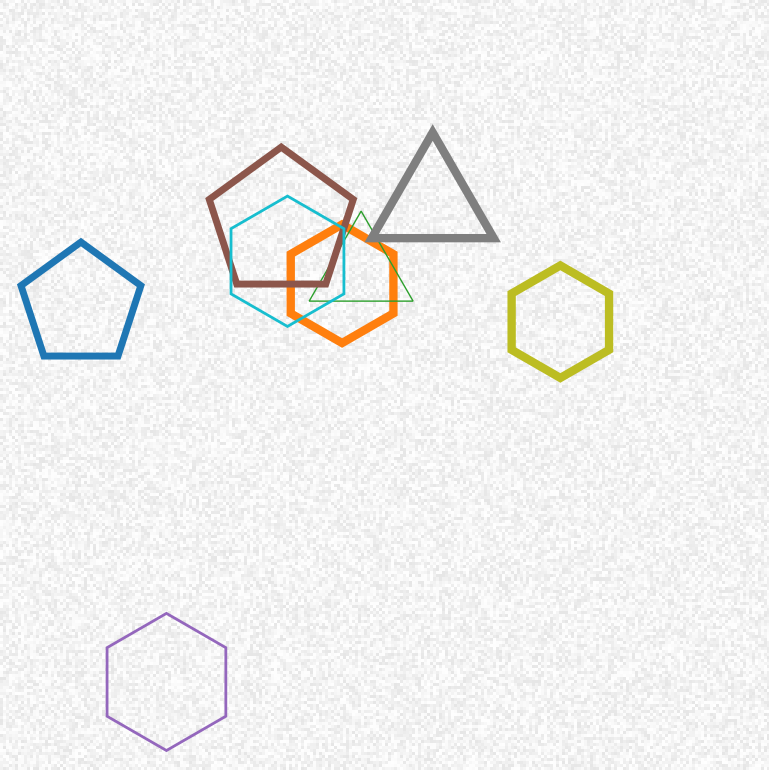[{"shape": "pentagon", "thickness": 2.5, "radius": 0.41, "center": [0.105, 0.604]}, {"shape": "hexagon", "thickness": 3, "radius": 0.38, "center": [0.444, 0.632]}, {"shape": "triangle", "thickness": 0.5, "radius": 0.39, "center": [0.469, 0.648]}, {"shape": "hexagon", "thickness": 1, "radius": 0.45, "center": [0.216, 0.114]}, {"shape": "pentagon", "thickness": 2.5, "radius": 0.49, "center": [0.365, 0.711]}, {"shape": "triangle", "thickness": 3, "radius": 0.46, "center": [0.562, 0.736]}, {"shape": "hexagon", "thickness": 3, "radius": 0.37, "center": [0.728, 0.582]}, {"shape": "hexagon", "thickness": 1, "radius": 0.42, "center": [0.373, 0.661]}]